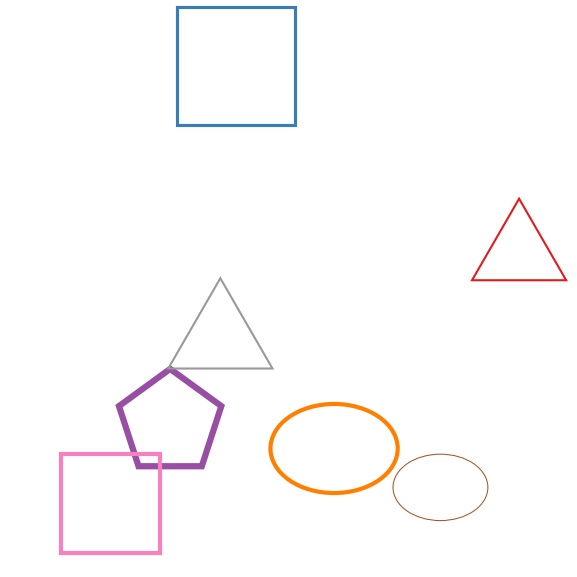[{"shape": "triangle", "thickness": 1, "radius": 0.47, "center": [0.899, 0.561]}, {"shape": "square", "thickness": 1.5, "radius": 0.51, "center": [0.408, 0.885]}, {"shape": "pentagon", "thickness": 3, "radius": 0.47, "center": [0.295, 0.267]}, {"shape": "oval", "thickness": 2, "radius": 0.55, "center": [0.578, 0.223]}, {"shape": "oval", "thickness": 0.5, "radius": 0.41, "center": [0.763, 0.155]}, {"shape": "square", "thickness": 2, "radius": 0.43, "center": [0.191, 0.128]}, {"shape": "triangle", "thickness": 1, "radius": 0.52, "center": [0.382, 0.413]}]